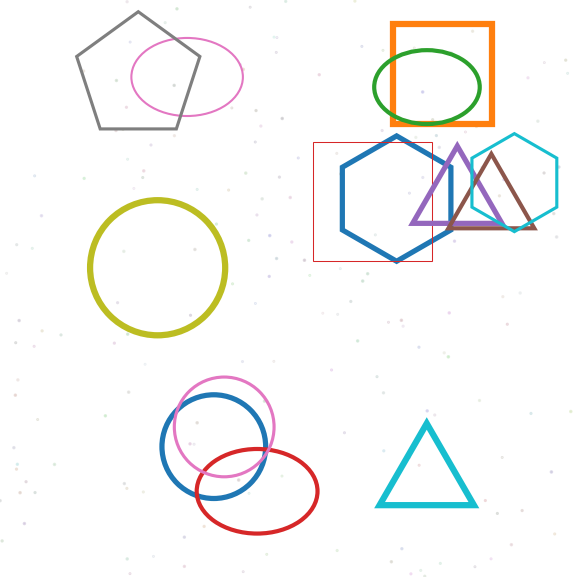[{"shape": "hexagon", "thickness": 2.5, "radius": 0.54, "center": [0.687, 0.655]}, {"shape": "circle", "thickness": 2.5, "radius": 0.45, "center": [0.37, 0.226]}, {"shape": "square", "thickness": 3, "radius": 0.43, "center": [0.766, 0.871]}, {"shape": "oval", "thickness": 2, "radius": 0.46, "center": [0.739, 0.848]}, {"shape": "square", "thickness": 0.5, "radius": 0.52, "center": [0.645, 0.65]}, {"shape": "oval", "thickness": 2, "radius": 0.52, "center": [0.445, 0.148]}, {"shape": "triangle", "thickness": 2.5, "radius": 0.45, "center": [0.792, 0.657]}, {"shape": "triangle", "thickness": 2, "radius": 0.43, "center": [0.851, 0.647]}, {"shape": "oval", "thickness": 1, "radius": 0.48, "center": [0.324, 0.866]}, {"shape": "circle", "thickness": 1.5, "radius": 0.43, "center": [0.388, 0.26]}, {"shape": "pentagon", "thickness": 1.5, "radius": 0.56, "center": [0.239, 0.867]}, {"shape": "circle", "thickness": 3, "radius": 0.58, "center": [0.273, 0.535]}, {"shape": "triangle", "thickness": 3, "radius": 0.47, "center": [0.739, 0.172]}, {"shape": "hexagon", "thickness": 1.5, "radius": 0.42, "center": [0.891, 0.683]}]